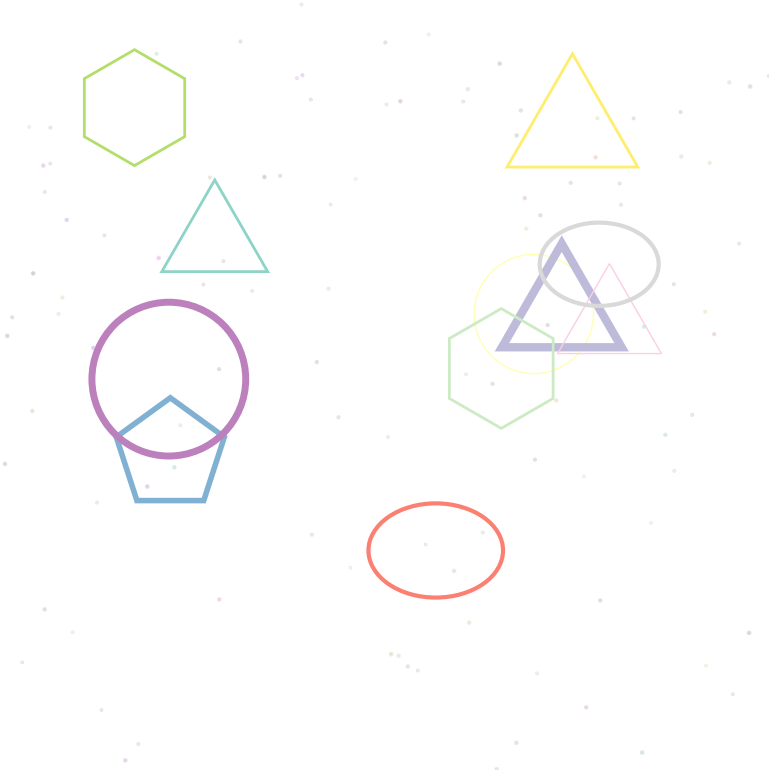[{"shape": "triangle", "thickness": 1, "radius": 0.4, "center": [0.279, 0.687]}, {"shape": "circle", "thickness": 0.5, "radius": 0.39, "center": [0.693, 0.592]}, {"shape": "triangle", "thickness": 3, "radius": 0.45, "center": [0.73, 0.594]}, {"shape": "oval", "thickness": 1.5, "radius": 0.44, "center": [0.566, 0.285]}, {"shape": "pentagon", "thickness": 2, "radius": 0.37, "center": [0.221, 0.41]}, {"shape": "hexagon", "thickness": 1, "radius": 0.38, "center": [0.175, 0.86]}, {"shape": "triangle", "thickness": 0.5, "radius": 0.39, "center": [0.792, 0.58]}, {"shape": "oval", "thickness": 1.5, "radius": 0.39, "center": [0.778, 0.657]}, {"shape": "circle", "thickness": 2.5, "radius": 0.5, "center": [0.219, 0.508]}, {"shape": "hexagon", "thickness": 1, "radius": 0.39, "center": [0.651, 0.521]}, {"shape": "triangle", "thickness": 1, "radius": 0.49, "center": [0.743, 0.832]}]